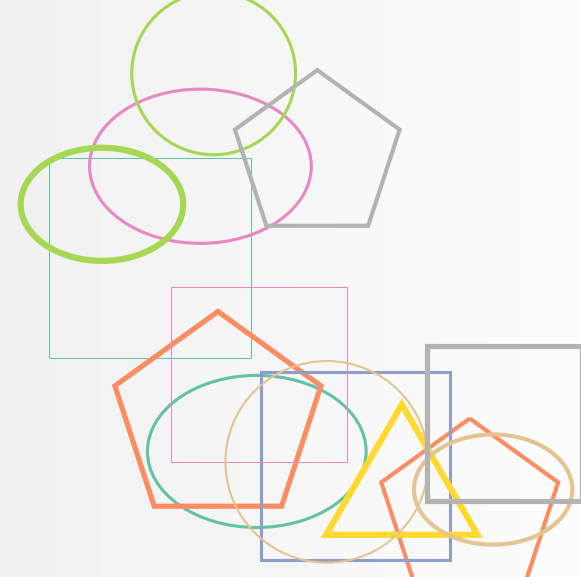[{"shape": "square", "thickness": 0.5, "radius": 0.87, "center": [0.258, 0.553]}, {"shape": "oval", "thickness": 1.5, "radius": 0.94, "center": [0.442, 0.217]}, {"shape": "pentagon", "thickness": 2, "radius": 0.8, "center": [0.808, 0.114]}, {"shape": "pentagon", "thickness": 2.5, "radius": 0.93, "center": [0.375, 0.273]}, {"shape": "square", "thickness": 1.5, "radius": 0.81, "center": [0.612, 0.192]}, {"shape": "oval", "thickness": 1.5, "radius": 0.95, "center": [0.345, 0.711]}, {"shape": "square", "thickness": 0.5, "radius": 0.76, "center": [0.445, 0.351]}, {"shape": "circle", "thickness": 1.5, "radius": 0.7, "center": [0.368, 0.872]}, {"shape": "oval", "thickness": 3, "radius": 0.7, "center": [0.175, 0.645]}, {"shape": "triangle", "thickness": 3, "radius": 0.75, "center": [0.691, 0.148]}, {"shape": "circle", "thickness": 1, "radius": 0.87, "center": [0.562, 0.199]}, {"shape": "oval", "thickness": 2, "radius": 0.68, "center": [0.848, 0.151]}, {"shape": "pentagon", "thickness": 2, "radius": 0.74, "center": [0.546, 0.729]}, {"shape": "square", "thickness": 2.5, "radius": 0.67, "center": [0.868, 0.266]}]